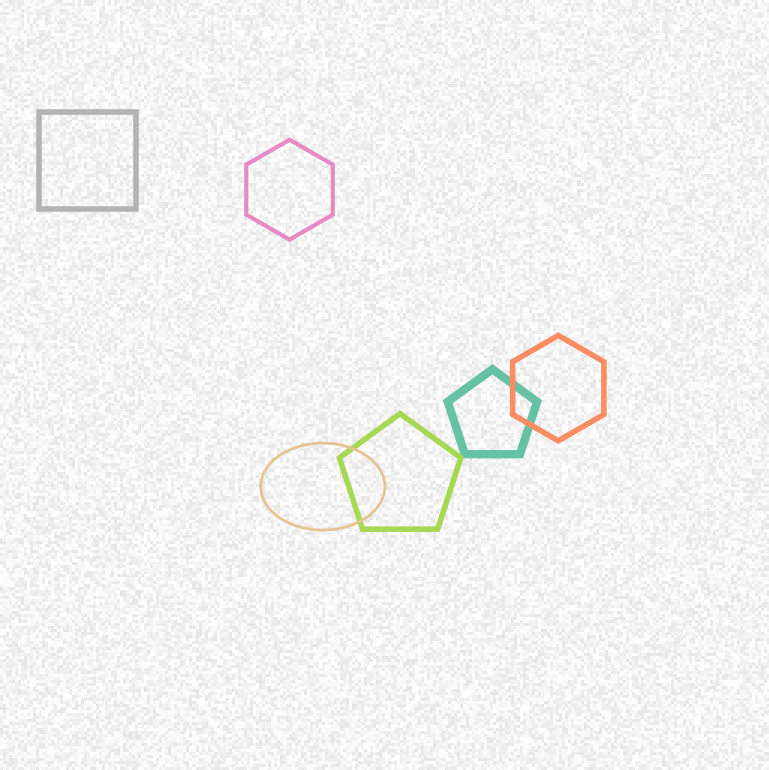[{"shape": "pentagon", "thickness": 3, "radius": 0.3, "center": [0.64, 0.459]}, {"shape": "hexagon", "thickness": 2, "radius": 0.34, "center": [0.725, 0.496]}, {"shape": "hexagon", "thickness": 1.5, "radius": 0.32, "center": [0.376, 0.754]}, {"shape": "pentagon", "thickness": 2, "radius": 0.41, "center": [0.52, 0.38]}, {"shape": "oval", "thickness": 1, "radius": 0.4, "center": [0.419, 0.368]}, {"shape": "square", "thickness": 2, "radius": 0.32, "center": [0.114, 0.792]}]